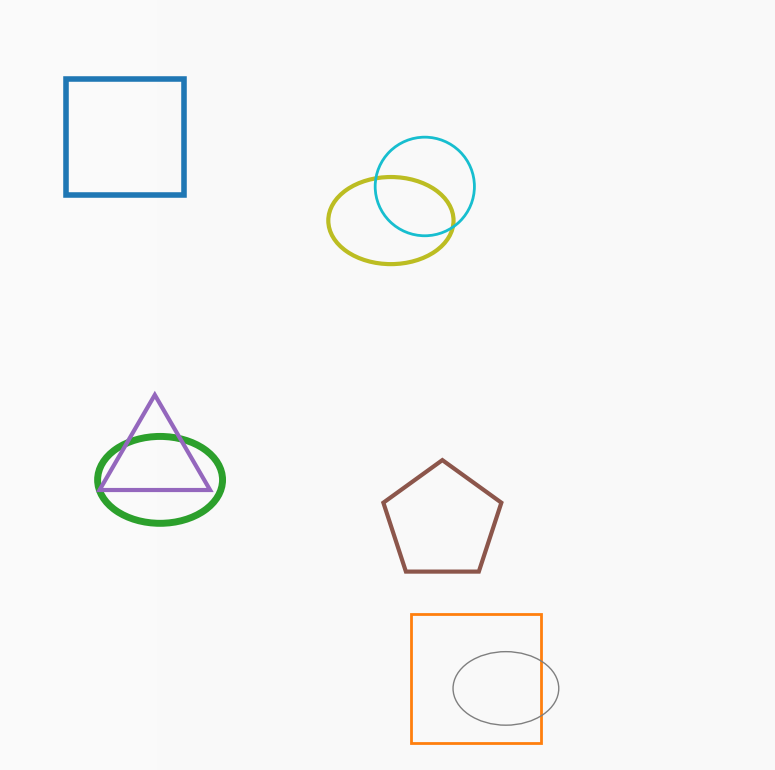[{"shape": "square", "thickness": 2, "radius": 0.38, "center": [0.161, 0.822]}, {"shape": "square", "thickness": 1, "radius": 0.42, "center": [0.614, 0.119]}, {"shape": "oval", "thickness": 2.5, "radius": 0.4, "center": [0.207, 0.377]}, {"shape": "triangle", "thickness": 1.5, "radius": 0.41, "center": [0.2, 0.405]}, {"shape": "pentagon", "thickness": 1.5, "radius": 0.4, "center": [0.571, 0.322]}, {"shape": "oval", "thickness": 0.5, "radius": 0.34, "center": [0.653, 0.106]}, {"shape": "oval", "thickness": 1.5, "radius": 0.4, "center": [0.504, 0.714]}, {"shape": "circle", "thickness": 1, "radius": 0.32, "center": [0.548, 0.758]}]